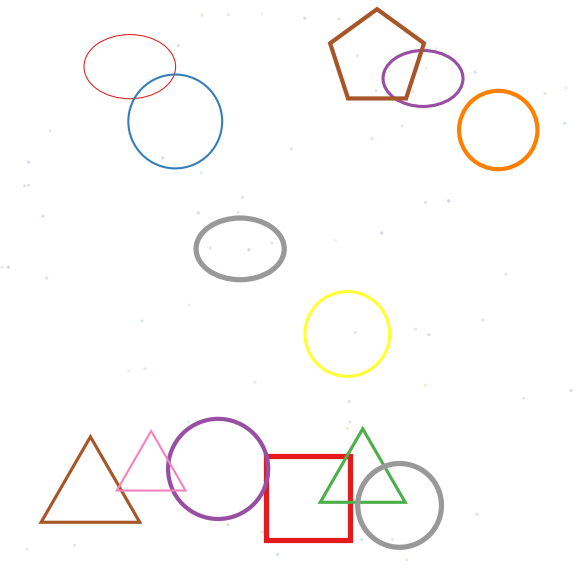[{"shape": "square", "thickness": 2.5, "radius": 0.37, "center": [0.534, 0.136]}, {"shape": "oval", "thickness": 0.5, "radius": 0.4, "center": [0.225, 0.884]}, {"shape": "circle", "thickness": 1, "radius": 0.41, "center": [0.303, 0.789]}, {"shape": "triangle", "thickness": 1.5, "radius": 0.42, "center": [0.628, 0.172]}, {"shape": "circle", "thickness": 2, "radius": 0.43, "center": [0.378, 0.187]}, {"shape": "oval", "thickness": 1.5, "radius": 0.35, "center": [0.732, 0.863]}, {"shape": "circle", "thickness": 2, "radius": 0.34, "center": [0.863, 0.774]}, {"shape": "circle", "thickness": 1.5, "radius": 0.37, "center": [0.601, 0.421]}, {"shape": "pentagon", "thickness": 2, "radius": 0.43, "center": [0.653, 0.898]}, {"shape": "triangle", "thickness": 1.5, "radius": 0.49, "center": [0.157, 0.144]}, {"shape": "triangle", "thickness": 1, "radius": 0.34, "center": [0.262, 0.184]}, {"shape": "circle", "thickness": 2.5, "radius": 0.36, "center": [0.692, 0.124]}, {"shape": "oval", "thickness": 2.5, "radius": 0.38, "center": [0.416, 0.568]}]